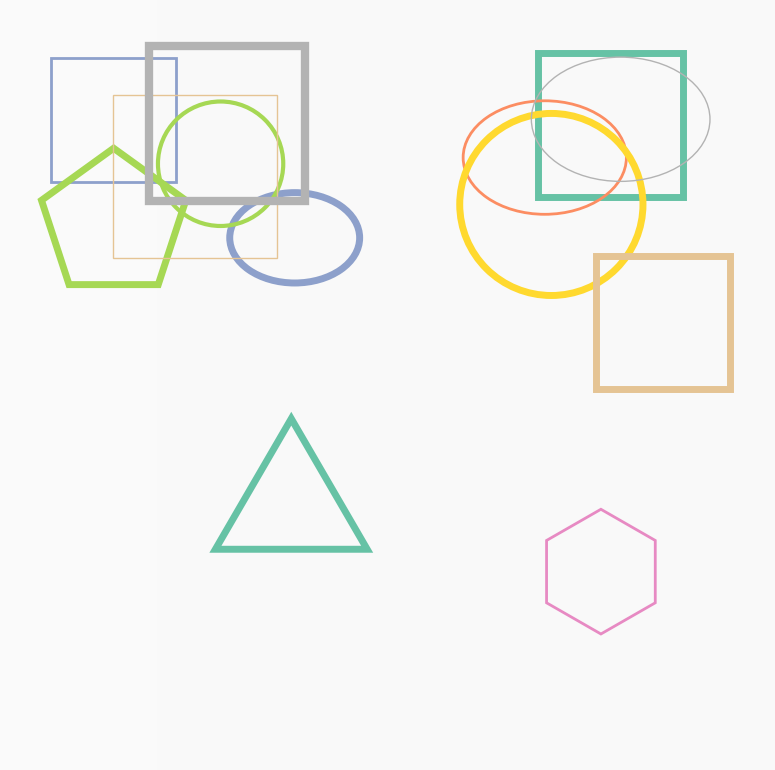[{"shape": "square", "thickness": 2.5, "radius": 0.47, "center": [0.788, 0.838]}, {"shape": "triangle", "thickness": 2.5, "radius": 0.57, "center": [0.376, 0.343]}, {"shape": "oval", "thickness": 1, "radius": 0.53, "center": [0.703, 0.795]}, {"shape": "oval", "thickness": 2.5, "radius": 0.42, "center": [0.38, 0.691]}, {"shape": "square", "thickness": 1, "radius": 0.4, "center": [0.147, 0.844]}, {"shape": "hexagon", "thickness": 1, "radius": 0.4, "center": [0.775, 0.258]}, {"shape": "pentagon", "thickness": 2.5, "radius": 0.49, "center": [0.147, 0.71]}, {"shape": "circle", "thickness": 1.5, "radius": 0.4, "center": [0.285, 0.787]}, {"shape": "circle", "thickness": 2.5, "radius": 0.59, "center": [0.711, 0.734]}, {"shape": "square", "thickness": 0.5, "radius": 0.53, "center": [0.252, 0.771]}, {"shape": "square", "thickness": 2.5, "radius": 0.43, "center": [0.855, 0.581]}, {"shape": "oval", "thickness": 0.5, "radius": 0.58, "center": [0.801, 0.845]}, {"shape": "square", "thickness": 3, "radius": 0.5, "center": [0.292, 0.84]}]